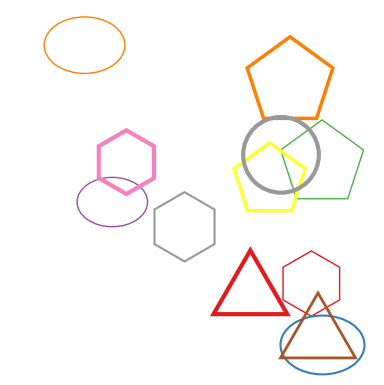[{"shape": "triangle", "thickness": 3, "radius": 0.55, "center": [0.65, 0.239]}, {"shape": "hexagon", "thickness": 1, "radius": 0.42, "center": [0.809, 0.263]}, {"shape": "oval", "thickness": 1.5, "radius": 0.55, "center": [0.838, 0.104]}, {"shape": "pentagon", "thickness": 1, "radius": 0.57, "center": [0.837, 0.575]}, {"shape": "oval", "thickness": 1, "radius": 0.46, "center": [0.292, 0.475]}, {"shape": "oval", "thickness": 1, "radius": 0.52, "center": [0.22, 0.883]}, {"shape": "pentagon", "thickness": 2.5, "radius": 0.59, "center": [0.753, 0.787]}, {"shape": "pentagon", "thickness": 2.5, "radius": 0.49, "center": [0.7, 0.531]}, {"shape": "triangle", "thickness": 2, "radius": 0.56, "center": [0.826, 0.127]}, {"shape": "hexagon", "thickness": 3, "radius": 0.41, "center": [0.328, 0.579]}, {"shape": "circle", "thickness": 3, "radius": 0.49, "center": [0.73, 0.598]}, {"shape": "hexagon", "thickness": 1.5, "radius": 0.45, "center": [0.479, 0.411]}]